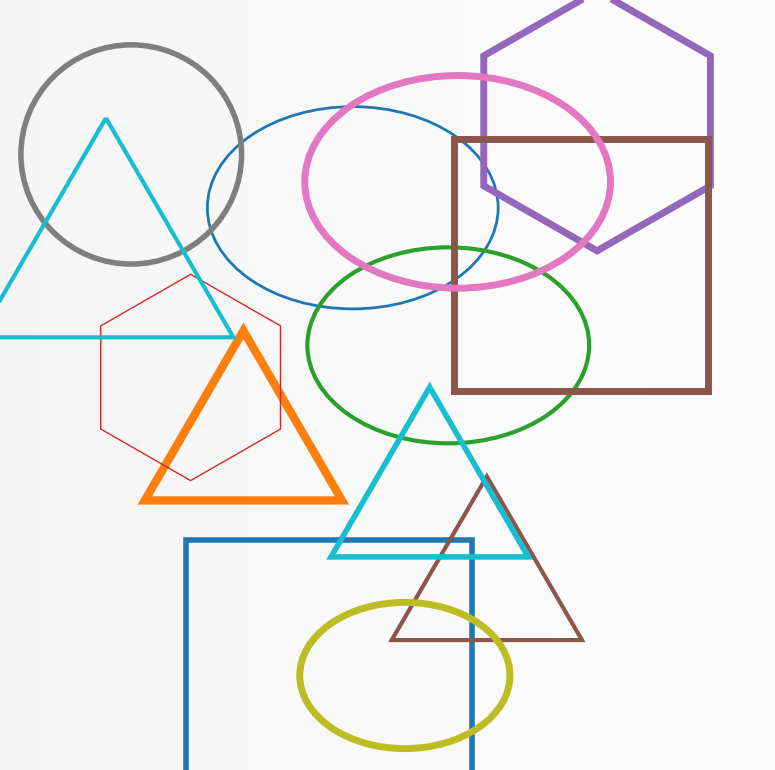[{"shape": "oval", "thickness": 1, "radius": 0.94, "center": [0.455, 0.73]}, {"shape": "square", "thickness": 2, "radius": 0.92, "center": [0.424, 0.115]}, {"shape": "triangle", "thickness": 3, "radius": 0.73, "center": [0.314, 0.424]}, {"shape": "oval", "thickness": 1.5, "radius": 0.91, "center": [0.578, 0.552]}, {"shape": "hexagon", "thickness": 0.5, "radius": 0.67, "center": [0.246, 0.51]}, {"shape": "hexagon", "thickness": 2.5, "radius": 0.84, "center": [0.77, 0.843]}, {"shape": "triangle", "thickness": 1.5, "radius": 0.71, "center": [0.628, 0.24]}, {"shape": "square", "thickness": 2.5, "radius": 0.82, "center": [0.75, 0.655]}, {"shape": "oval", "thickness": 2.5, "radius": 0.99, "center": [0.59, 0.764]}, {"shape": "circle", "thickness": 2, "radius": 0.71, "center": [0.169, 0.799]}, {"shape": "oval", "thickness": 2.5, "radius": 0.68, "center": [0.522, 0.123]}, {"shape": "triangle", "thickness": 2, "radius": 0.73, "center": [0.554, 0.35]}, {"shape": "triangle", "thickness": 1.5, "radius": 0.95, "center": [0.137, 0.657]}]